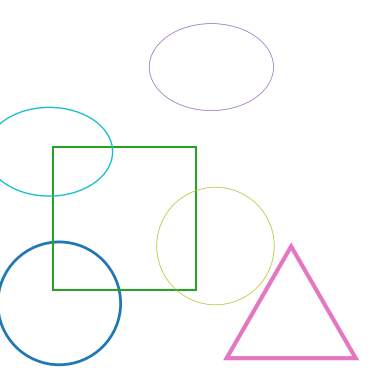[{"shape": "circle", "thickness": 2, "radius": 0.8, "center": [0.154, 0.212]}, {"shape": "square", "thickness": 1.5, "radius": 0.93, "center": [0.324, 0.432]}, {"shape": "oval", "thickness": 0.5, "radius": 0.81, "center": [0.549, 0.826]}, {"shape": "triangle", "thickness": 3, "radius": 0.97, "center": [0.756, 0.166]}, {"shape": "circle", "thickness": 0.5, "radius": 0.76, "center": [0.56, 0.361]}, {"shape": "oval", "thickness": 1, "radius": 0.82, "center": [0.128, 0.606]}]